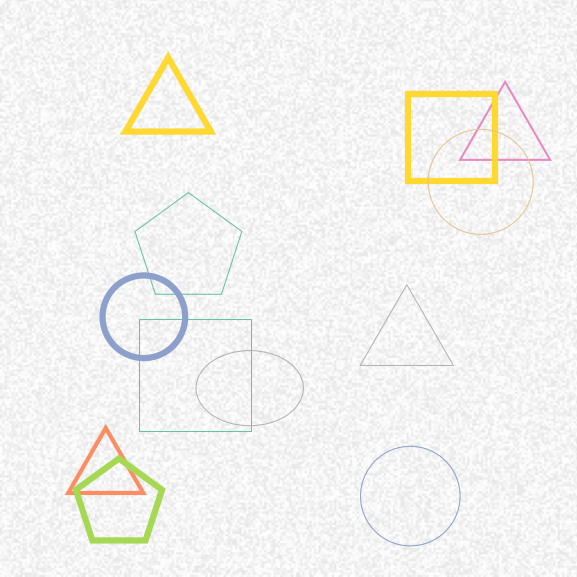[{"shape": "square", "thickness": 0.5, "radius": 0.49, "center": [0.337, 0.35]}, {"shape": "pentagon", "thickness": 0.5, "radius": 0.49, "center": [0.326, 0.568]}, {"shape": "triangle", "thickness": 2, "radius": 0.37, "center": [0.183, 0.183]}, {"shape": "circle", "thickness": 0.5, "radius": 0.43, "center": [0.711, 0.14]}, {"shape": "circle", "thickness": 3, "radius": 0.36, "center": [0.249, 0.451]}, {"shape": "triangle", "thickness": 1, "radius": 0.45, "center": [0.875, 0.767]}, {"shape": "pentagon", "thickness": 3, "radius": 0.39, "center": [0.206, 0.127]}, {"shape": "square", "thickness": 3, "radius": 0.38, "center": [0.781, 0.76]}, {"shape": "triangle", "thickness": 3, "radius": 0.43, "center": [0.291, 0.814]}, {"shape": "circle", "thickness": 0.5, "radius": 0.45, "center": [0.832, 0.684]}, {"shape": "triangle", "thickness": 0.5, "radius": 0.47, "center": [0.704, 0.413]}, {"shape": "oval", "thickness": 0.5, "radius": 0.46, "center": [0.432, 0.327]}]